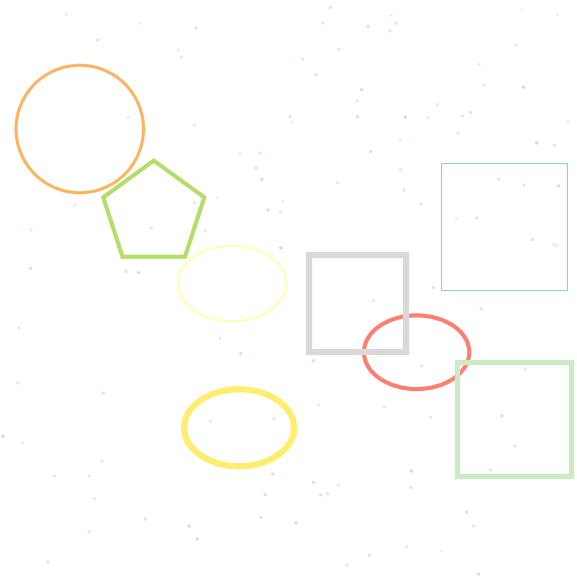[{"shape": "square", "thickness": 0.5, "radius": 0.55, "center": [0.873, 0.607]}, {"shape": "oval", "thickness": 1, "radius": 0.47, "center": [0.402, 0.508]}, {"shape": "oval", "thickness": 2, "radius": 0.46, "center": [0.721, 0.389]}, {"shape": "circle", "thickness": 1.5, "radius": 0.55, "center": [0.138, 0.776]}, {"shape": "pentagon", "thickness": 2, "radius": 0.46, "center": [0.266, 0.629]}, {"shape": "square", "thickness": 3, "radius": 0.42, "center": [0.619, 0.474]}, {"shape": "square", "thickness": 2.5, "radius": 0.49, "center": [0.89, 0.274]}, {"shape": "oval", "thickness": 3, "radius": 0.48, "center": [0.414, 0.258]}]